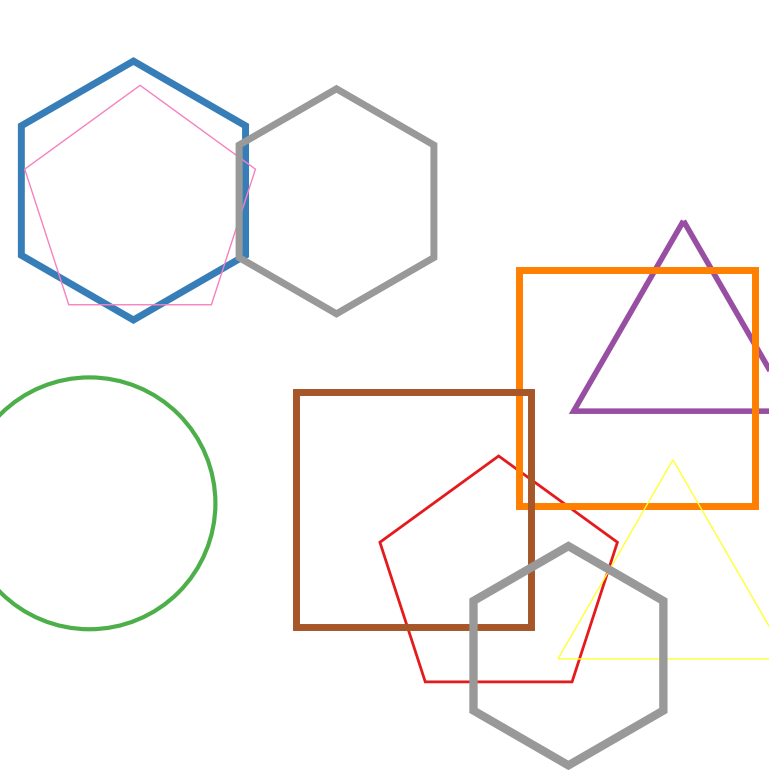[{"shape": "pentagon", "thickness": 1, "radius": 0.81, "center": [0.648, 0.246]}, {"shape": "hexagon", "thickness": 2.5, "radius": 0.84, "center": [0.173, 0.753]}, {"shape": "circle", "thickness": 1.5, "radius": 0.82, "center": [0.116, 0.346]}, {"shape": "triangle", "thickness": 2, "radius": 0.82, "center": [0.888, 0.548]}, {"shape": "square", "thickness": 2.5, "radius": 0.77, "center": [0.828, 0.496]}, {"shape": "triangle", "thickness": 0.5, "radius": 0.86, "center": [0.874, 0.23]}, {"shape": "square", "thickness": 2.5, "radius": 0.76, "center": [0.537, 0.339]}, {"shape": "pentagon", "thickness": 0.5, "radius": 0.79, "center": [0.182, 0.732]}, {"shape": "hexagon", "thickness": 2.5, "radius": 0.73, "center": [0.437, 0.739]}, {"shape": "hexagon", "thickness": 3, "radius": 0.71, "center": [0.738, 0.148]}]